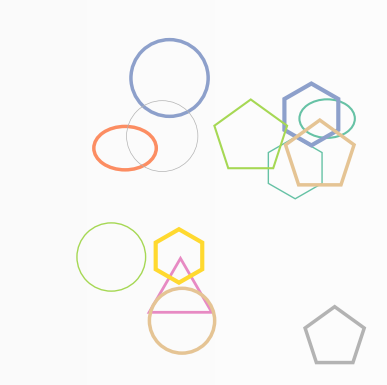[{"shape": "hexagon", "thickness": 1, "radius": 0.4, "center": [0.762, 0.564]}, {"shape": "oval", "thickness": 1.5, "radius": 0.36, "center": [0.844, 0.692]}, {"shape": "oval", "thickness": 2.5, "radius": 0.4, "center": [0.323, 0.615]}, {"shape": "circle", "thickness": 2.5, "radius": 0.5, "center": [0.438, 0.797]}, {"shape": "hexagon", "thickness": 3, "radius": 0.4, "center": [0.804, 0.703]}, {"shape": "triangle", "thickness": 2, "radius": 0.47, "center": [0.466, 0.236]}, {"shape": "circle", "thickness": 1, "radius": 0.44, "center": [0.287, 0.332]}, {"shape": "pentagon", "thickness": 1.5, "radius": 0.49, "center": [0.647, 0.643]}, {"shape": "hexagon", "thickness": 3, "radius": 0.35, "center": [0.462, 0.335]}, {"shape": "circle", "thickness": 2.5, "radius": 0.42, "center": [0.47, 0.167]}, {"shape": "pentagon", "thickness": 2.5, "radius": 0.46, "center": [0.825, 0.595]}, {"shape": "pentagon", "thickness": 2.5, "radius": 0.4, "center": [0.864, 0.123]}, {"shape": "circle", "thickness": 0.5, "radius": 0.46, "center": [0.419, 0.647]}]